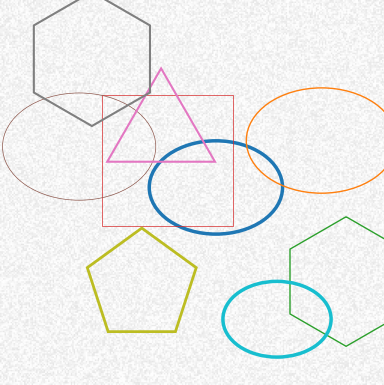[{"shape": "oval", "thickness": 2.5, "radius": 0.87, "center": [0.561, 0.513]}, {"shape": "oval", "thickness": 1, "radius": 0.98, "center": [0.835, 0.635]}, {"shape": "hexagon", "thickness": 1, "radius": 0.84, "center": [0.899, 0.269]}, {"shape": "square", "thickness": 0.5, "radius": 0.85, "center": [0.434, 0.583]}, {"shape": "oval", "thickness": 0.5, "radius": 1.0, "center": [0.206, 0.619]}, {"shape": "triangle", "thickness": 1.5, "radius": 0.81, "center": [0.418, 0.661]}, {"shape": "hexagon", "thickness": 1.5, "radius": 0.87, "center": [0.239, 0.847]}, {"shape": "pentagon", "thickness": 2, "radius": 0.74, "center": [0.368, 0.259]}, {"shape": "oval", "thickness": 2.5, "radius": 0.7, "center": [0.72, 0.171]}]